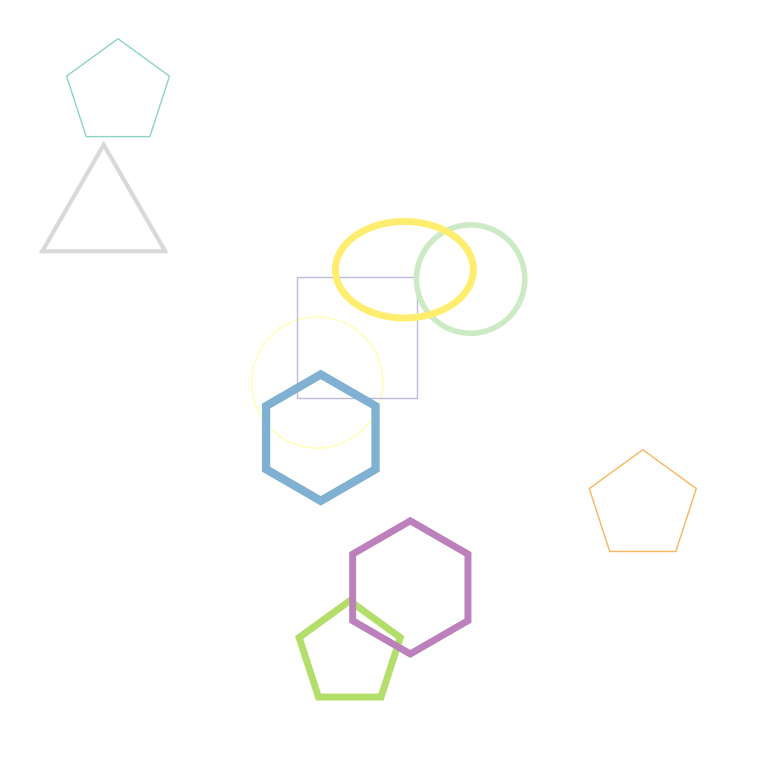[{"shape": "pentagon", "thickness": 0.5, "radius": 0.35, "center": [0.153, 0.879]}, {"shape": "circle", "thickness": 0.5, "radius": 0.43, "center": [0.412, 0.503]}, {"shape": "square", "thickness": 0.5, "radius": 0.39, "center": [0.464, 0.561]}, {"shape": "hexagon", "thickness": 3, "radius": 0.41, "center": [0.417, 0.432]}, {"shape": "pentagon", "thickness": 0.5, "radius": 0.37, "center": [0.835, 0.343]}, {"shape": "pentagon", "thickness": 2.5, "radius": 0.35, "center": [0.454, 0.151]}, {"shape": "triangle", "thickness": 1.5, "radius": 0.46, "center": [0.135, 0.72]}, {"shape": "hexagon", "thickness": 2.5, "radius": 0.43, "center": [0.533, 0.237]}, {"shape": "circle", "thickness": 2, "radius": 0.35, "center": [0.611, 0.638]}, {"shape": "oval", "thickness": 2.5, "radius": 0.45, "center": [0.525, 0.65]}]